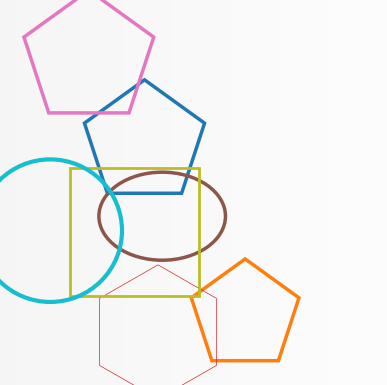[{"shape": "pentagon", "thickness": 2.5, "radius": 0.81, "center": [0.373, 0.63]}, {"shape": "pentagon", "thickness": 2.5, "radius": 0.73, "center": [0.633, 0.181]}, {"shape": "hexagon", "thickness": 0.5, "radius": 0.87, "center": [0.408, 0.138]}, {"shape": "oval", "thickness": 2.5, "radius": 0.82, "center": [0.419, 0.438]}, {"shape": "pentagon", "thickness": 2.5, "radius": 0.88, "center": [0.229, 0.849]}, {"shape": "square", "thickness": 2, "radius": 0.83, "center": [0.346, 0.398]}, {"shape": "circle", "thickness": 3, "radius": 0.93, "center": [0.13, 0.401]}]